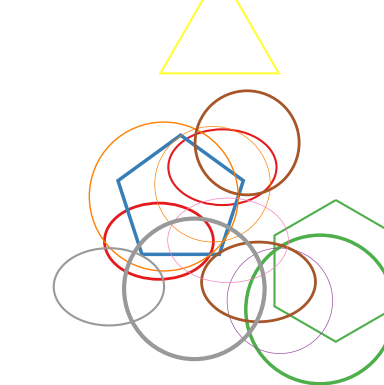[{"shape": "oval", "thickness": 1.5, "radius": 0.7, "center": [0.578, 0.566]}, {"shape": "oval", "thickness": 2, "radius": 0.71, "center": [0.413, 0.373]}, {"shape": "pentagon", "thickness": 2.5, "radius": 0.86, "center": [0.469, 0.478]}, {"shape": "circle", "thickness": 2.5, "radius": 0.96, "center": [0.831, 0.196]}, {"shape": "hexagon", "thickness": 1.5, "radius": 0.92, "center": [0.872, 0.296]}, {"shape": "circle", "thickness": 0.5, "radius": 0.69, "center": [0.727, 0.219]}, {"shape": "circle", "thickness": 1, "radius": 0.97, "center": [0.425, 0.49]}, {"shape": "circle", "thickness": 0.5, "radius": 0.75, "center": [0.552, 0.522]}, {"shape": "triangle", "thickness": 1.5, "radius": 0.89, "center": [0.57, 0.898]}, {"shape": "circle", "thickness": 2, "radius": 0.68, "center": [0.642, 0.629]}, {"shape": "oval", "thickness": 2, "radius": 0.74, "center": [0.671, 0.268]}, {"shape": "oval", "thickness": 0.5, "radius": 0.78, "center": [0.592, 0.376]}, {"shape": "oval", "thickness": 1.5, "radius": 0.72, "center": [0.283, 0.255]}, {"shape": "circle", "thickness": 3, "radius": 0.91, "center": [0.505, 0.25]}]